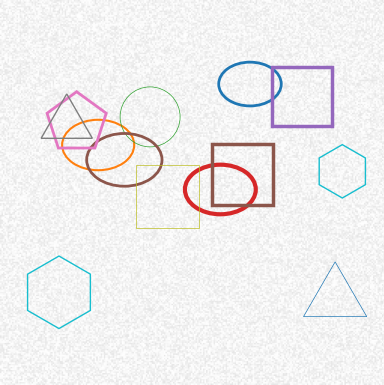[{"shape": "oval", "thickness": 2, "radius": 0.41, "center": [0.649, 0.782]}, {"shape": "triangle", "thickness": 0.5, "radius": 0.47, "center": [0.87, 0.225]}, {"shape": "oval", "thickness": 1.5, "radius": 0.47, "center": [0.255, 0.623]}, {"shape": "circle", "thickness": 0.5, "radius": 0.39, "center": [0.39, 0.696]}, {"shape": "oval", "thickness": 3, "radius": 0.46, "center": [0.572, 0.508]}, {"shape": "square", "thickness": 2.5, "radius": 0.39, "center": [0.784, 0.749]}, {"shape": "oval", "thickness": 2, "radius": 0.49, "center": [0.323, 0.585]}, {"shape": "square", "thickness": 2.5, "radius": 0.4, "center": [0.631, 0.546]}, {"shape": "pentagon", "thickness": 2, "radius": 0.4, "center": [0.199, 0.681]}, {"shape": "triangle", "thickness": 1, "radius": 0.38, "center": [0.173, 0.679]}, {"shape": "square", "thickness": 0.5, "radius": 0.41, "center": [0.436, 0.491]}, {"shape": "hexagon", "thickness": 1, "radius": 0.35, "center": [0.889, 0.555]}, {"shape": "hexagon", "thickness": 1, "radius": 0.47, "center": [0.153, 0.241]}]